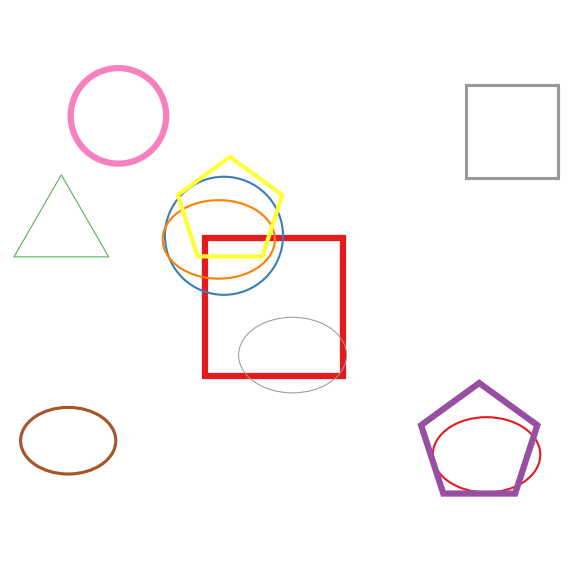[{"shape": "square", "thickness": 3, "radius": 0.6, "center": [0.475, 0.468]}, {"shape": "oval", "thickness": 1, "radius": 0.47, "center": [0.842, 0.212]}, {"shape": "circle", "thickness": 1, "radius": 0.51, "center": [0.388, 0.591]}, {"shape": "triangle", "thickness": 0.5, "radius": 0.47, "center": [0.106, 0.602]}, {"shape": "pentagon", "thickness": 3, "radius": 0.53, "center": [0.83, 0.23]}, {"shape": "oval", "thickness": 1, "radius": 0.49, "center": [0.379, 0.585]}, {"shape": "pentagon", "thickness": 2, "radius": 0.48, "center": [0.398, 0.632]}, {"shape": "oval", "thickness": 1.5, "radius": 0.41, "center": [0.118, 0.236]}, {"shape": "circle", "thickness": 3, "radius": 0.41, "center": [0.205, 0.798]}, {"shape": "oval", "thickness": 0.5, "radius": 0.47, "center": [0.507, 0.384]}, {"shape": "square", "thickness": 1.5, "radius": 0.4, "center": [0.887, 0.771]}]